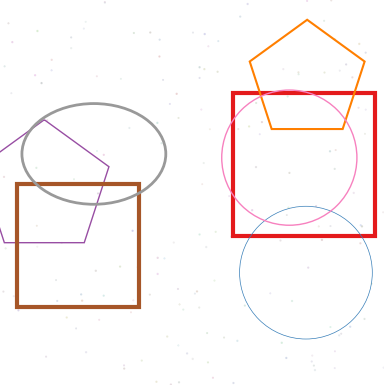[{"shape": "square", "thickness": 3, "radius": 0.92, "center": [0.79, 0.572]}, {"shape": "circle", "thickness": 0.5, "radius": 0.86, "center": [0.795, 0.292]}, {"shape": "pentagon", "thickness": 1, "radius": 0.88, "center": [0.115, 0.512]}, {"shape": "pentagon", "thickness": 1.5, "radius": 0.78, "center": [0.798, 0.792]}, {"shape": "square", "thickness": 3, "radius": 0.8, "center": [0.203, 0.362]}, {"shape": "circle", "thickness": 1, "radius": 0.88, "center": [0.751, 0.591]}, {"shape": "oval", "thickness": 2, "radius": 0.93, "center": [0.244, 0.6]}]